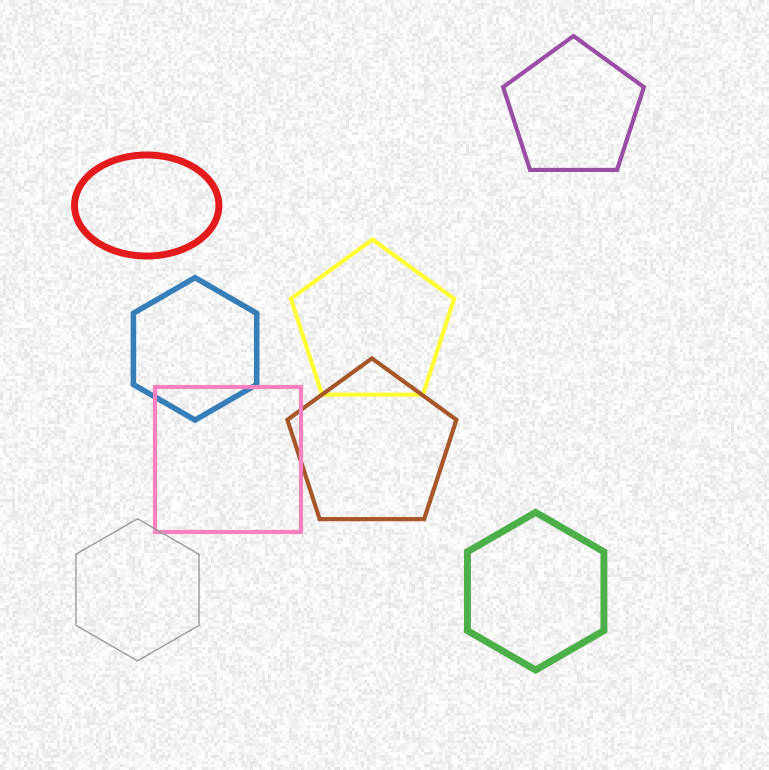[{"shape": "oval", "thickness": 2.5, "radius": 0.47, "center": [0.191, 0.733]}, {"shape": "hexagon", "thickness": 2, "radius": 0.46, "center": [0.253, 0.547]}, {"shape": "hexagon", "thickness": 2.5, "radius": 0.51, "center": [0.696, 0.232]}, {"shape": "pentagon", "thickness": 1.5, "radius": 0.48, "center": [0.745, 0.857]}, {"shape": "pentagon", "thickness": 1.5, "radius": 0.56, "center": [0.484, 0.578]}, {"shape": "pentagon", "thickness": 1.5, "radius": 0.58, "center": [0.483, 0.419]}, {"shape": "square", "thickness": 1.5, "radius": 0.47, "center": [0.296, 0.403]}, {"shape": "hexagon", "thickness": 0.5, "radius": 0.46, "center": [0.179, 0.234]}]